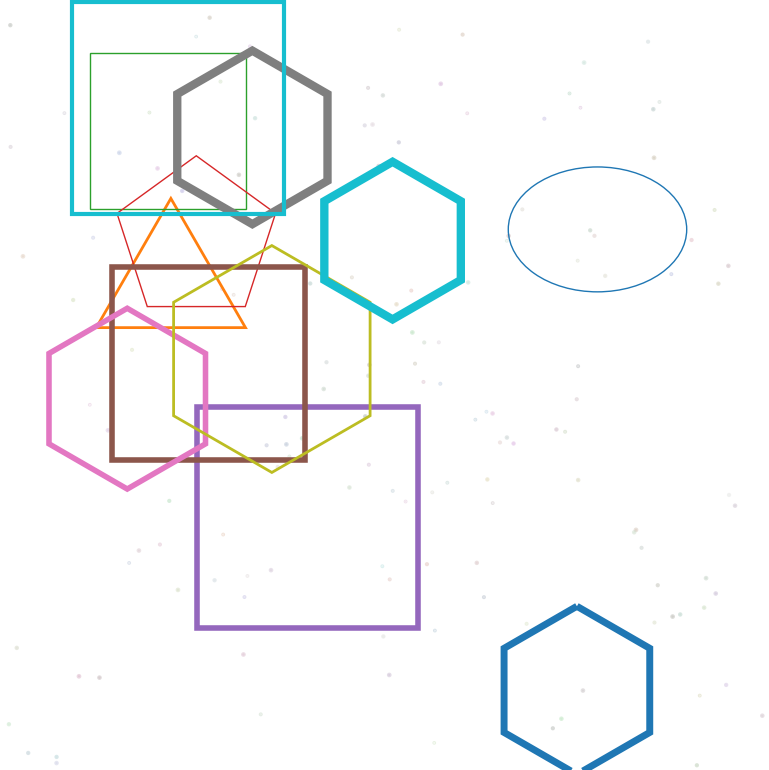[{"shape": "hexagon", "thickness": 2.5, "radius": 0.55, "center": [0.749, 0.103]}, {"shape": "oval", "thickness": 0.5, "radius": 0.58, "center": [0.776, 0.702]}, {"shape": "triangle", "thickness": 1, "radius": 0.56, "center": [0.222, 0.63]}, {"shape": "square", "thickness": 0.5, "radius": 0.51, "center": [0.218, 0.83]}, {"shape": "pentagon", "thickness": 0.5, "radius": 0.54, "center": [0.255, 0.689]}, {"shape": "square", "thickness": 2, "radius": 0.72, "center": [0.4, 0.328]}, {"shape": "square", "thickness": 2, "radius": 0.62, "center": [0.271, 0.528]}, {"shape": "hexagon", "thickness": 2, "radius": 0.59, "center": [0.165, 0.482]}, {"shape": "hexagon", "thickness": 3, "radius": 0.56, "center": [0.328, 0.822]}, {"shape": "hexagon", "thickness": 1, "radius": 0.74, "center": [0.353, 0.534]}, {"shape": "square", "thickness": 1.5, "radius": 0.69, "center": [0.231, 0.86]}, {"shape": "hexagon", "thickness": 3, "radius": 0.51, "center": [0.51, 0.688]}]